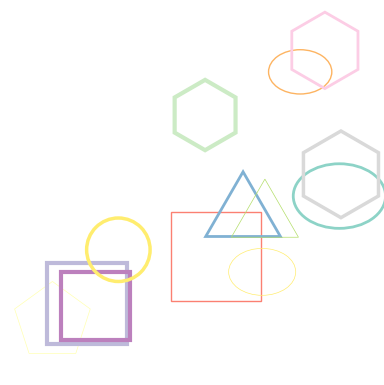[{"shape": "oval", "thickness": 2, "radius": 0.6, "center": [0.882, 0.491]}, {"shape": "pentagon", "thickness": 0.5, "radius": 0.52, "center": [0.136, 0.166]}, {"shape": "square", "thickness": 3, "radius": 0.52, "center": [0.225, 0.211]}, {"shape": "square", "thickness": 1, "radius": 0.58, "center": [0.561, 0.334]}, {"shape": "triangle", "thickness": 2, "radius": 0.56, "center": [0.631, 0.442]}, {"shape": "oval", "thickness": 1, "radius": 0.41, "center": [0.78, 0.813]}, {"shape": "triangle", "thickness": 0.5, "radius": 0.5, "center": [0.688, 0.434]}, {"shape": "hexagon", "thickness": 2, "radius": 0.5, "center": [0.844, 0.869]}, {"shape": "hexagon", "thickness": 2.5, "radius": 0.56, "center": [0.886, 0.547]}, {"shape": "square", "thickness": 3, "radius": 0.44, "center": [0.249, 0.205]}, {"shape": "hexagon", "thickness": 3, "radius": 0.46, "center": [0.533, 0.701]}, {"shape": "oval", "thickness": 0.5, "radius": 0.44, "center": [0.681, 0.294]}, {"shape": "circle", "thickness": 2.5, "radius": 0.41, "center": [0.307, 0.351]}]